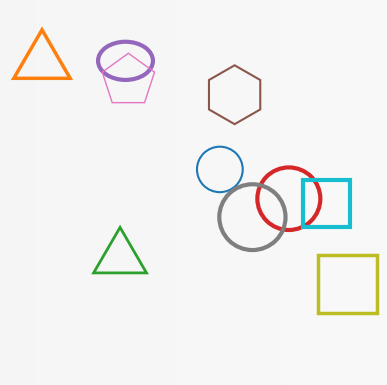[{"shape": "circle", "thickness": 1.5, "radius": 0.3, "center": [0.567, 0.56]}, {"shape": "triangle", "thickness": 2.5, "radius": 0.42, "center": [0.108, 0.839]}, {"shape": "triangle", "thickness": 2, "radius": 0.39, "center": [0.31, 0.331]}, {"shape": "circle", "thickness": 3, "radius": 0.41, "center": [0.745, 0.484]}, {"shape": "oval", "thickness": 3, "radius": 0.35, "center": [0.324, 0.842]}, {"shape": "hexagon", "thickness": 1.5, "radius": 0.38, "center": [0.605, 0.754]}, {"shape": "pentagon", "thickness": 1, "radius": 0.35, "center": [0.331, 0.791]}, {"shape": "circle", "thickness": 3, "radius": 0.43, "center": [0.651, 0.436]}, {"shape": "square", "thickness": 2.5, "radius": 0.38, "center": [0.896, 0.262]}, {"shape": "square", "thickness": 3, "radius": 0.31, "center": [0.843, 0.472]}]